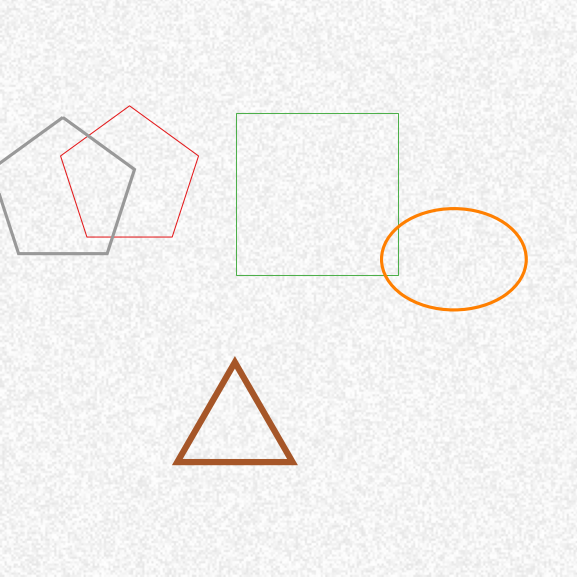[{"shape": "pentagon", "thickness": 0.5, "radius": 0.63, "center": [0.224, 0.69]}, {"shape": "square", "thickness": 0.5, "radius": 0.7, "center": [0.549, 0.663]}, {"shape": "oval", "thickness": 1.5, "radius": 0.63, "center": [0.786, 0.55]}, {"shape": "triangle", "thickness": 3, "radius": 0.58, "center": [0.407, 0.257]}, {"shape": "pentagon", "thickness": 1.5, "radius": 0.65, "center": [0.109, 0.665]}]